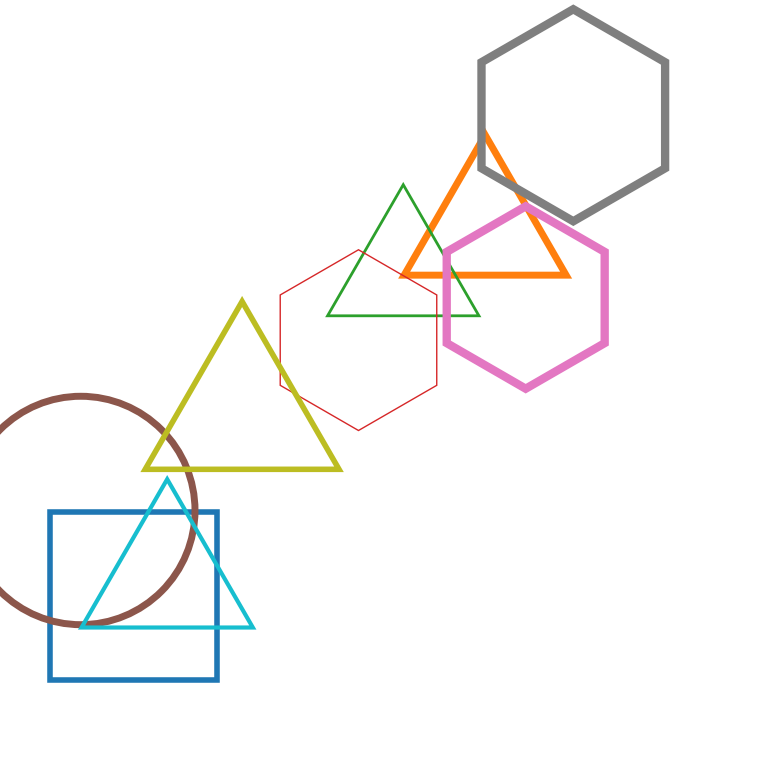[{"shape": "square", "thickness": 2, "radius": 0.54, "center": [0.174, 0.226]}, {"shape": "triangle", "thickness": 2.5, "radius": 0.61, "center": [0.63, 0.703]}, {"shape": "triangle", "thickness": 1, "radius": 0.57, "center": [0.524, 0.647]}, {"shape": "hexagon", "thickness": 0.5, "radius": 0.59, "center": [0.466, 0.558]}, {"shape": "circle", "thickness": 2.5, "radius": 0.74, "center": [0.105, 0.337]}, {"shape": "hexagon", "thickness": 3, "radius": 0.59, "center": [0.683, 0.614]}, {"shape": "hexagon", "thickness": 3, "radius": 0.69, "center": [0.745, 0.85]}, {"shape": "triangle", "thickness": 2, "radius": 0.73, "center": [0.314, 0.463]}, {"shape": "triangle", "thickness": 1.5, "radius": 0.64, "center": [0.217, 0.249]}]